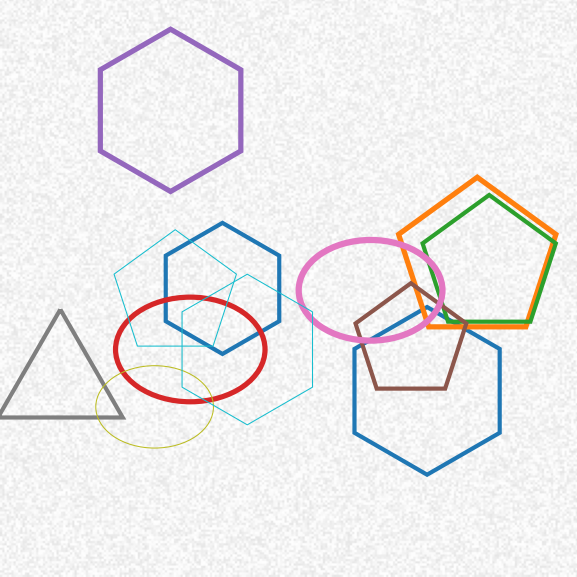[{"shape": "hexagon", "thickness": 2, "radius": 0.57, "center": [0.385, 0.5]}, {"shape": "hexagon", "thickness": 2, "radius": 0.73, "center": [0.74, 0.322]}, {"shape": "pentagon", "thickness": 2.5, "radius": 0.72, "center": [0.826, 0.549]}, {"shape": "pentagon", "thickness": 2, "radius": 0.61, "center": [0.847, 0.54]}, {"shape": "oval", "thickness": 2.5, "radius": 0.65, "center": [0.33, 0.394]}, {"shape": "hexagon", "thickness": 2.5, "radius": 0.7, "center": [0.295, 0.808]}, {"shape": "pentagon", "thickness": 2, "radius": 0.5, "center": [0.712, 0.408]}, {"shape": "oval", "thickness": 3, "radius": 0.62, "center": [0.642, 0.496]}, {"shape": "triangle", "thickness": 2, "radius": 0.62, "center": [0.104, 0.339]}, {"shape": "oval", "thickness": 0.5, "radius": 0.51, "center": [0.268, 0.295]}, {"shape": "pentagon", "thickness": 0.5, "radius": 0.56, "center": [0.303, 0.49]}, {"shape": "hexagon", "thickness": 0.5, "radius": 0.65, "center": [0.428, 0.394]}]